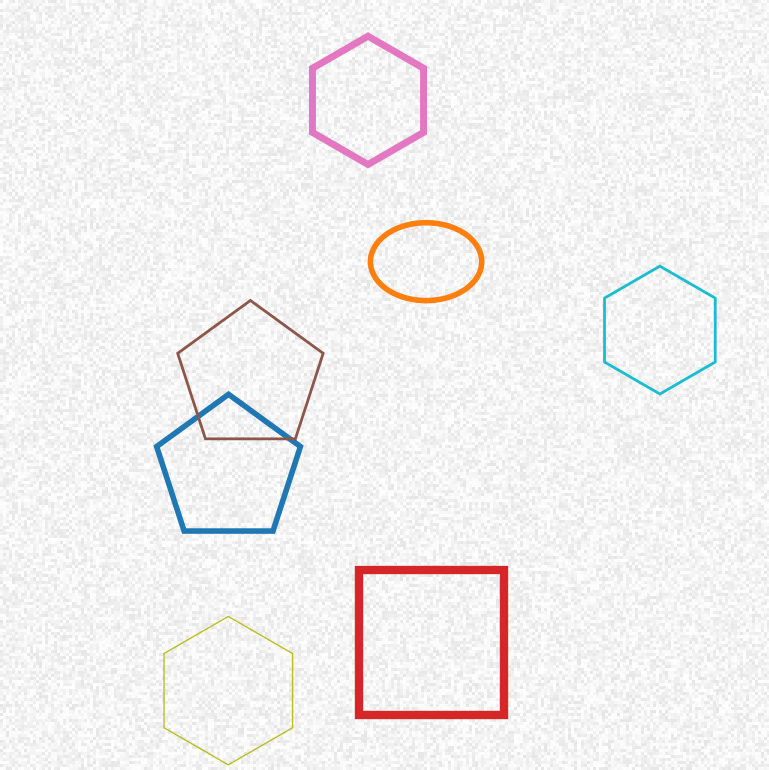[{"shape": "pentagon", "thickness": 2, "radius": 0.49, "center": [0.297, 0.39]}, {"shape": "oval", "thickness": 2, "radius": 0.36, "center": [0.553, 0.66]}, {"shape": "square", "thickness": 3, "radius": 0.47, "center": [0.561, 0.166]}, {"shape": "pentagon", "thickness": 1, "radius": 0.5, "center": [0.325, 0.51]}, {"shape": "hexagon", "thickness": 2.5, "radius": 0.42, "center": [0.478, 0.87]}, {"shape": "hexagon", "thickness": 0.5, "radius": 0.48, "center": [0.296, 0.103]}, {"shape": "hexagon", "thickness": 1, "radius": 0.42, "center": [0.857, 0.571]}]